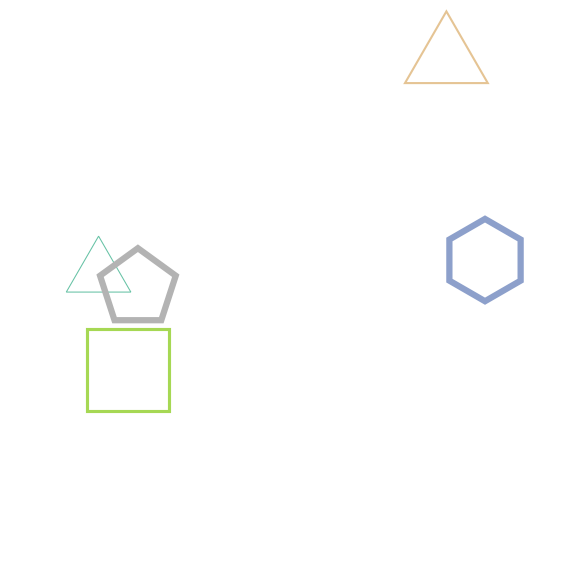[{"shape": "triangle", "thickness": 0.5, "radius": 0.32, "center": [0.171, 0.526]}, {"shape": "hexagon", "thickness": 3, "radius": 0.36, "center": [0.84, 0.549]}, {"shape": "square", "thickness": 1.5, "radius": 0.36, "center": [0.222, 0.358]}, {"shape": "triangle", "thickness": 1, "radius": 0.41, "center": [0.773, 0.897]}, {"shape": "pentagon", "thickness": 3, "radius": 0.34, "center": [0.239, 0.5]}]